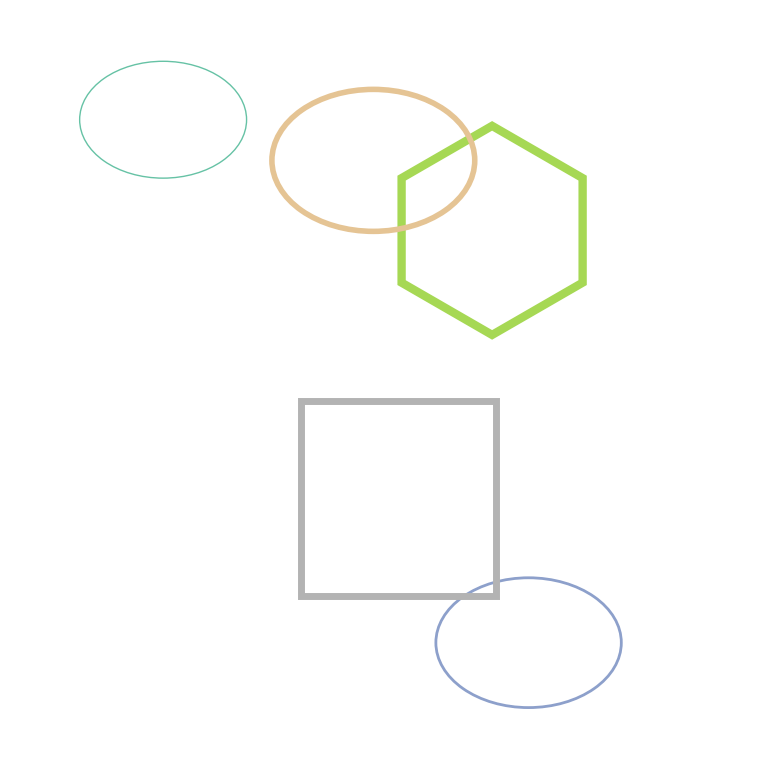[{"shape": "oval", "thickness": 0.5, "radius": 0.54, "center": [0.212, 0.845]}, {"shape": "oval", "thickness": 1, "radius": 0.6, "center": [0.686, 0.165]}, {"shape": "hexagon", "thickness": 3, "radius": 0.68, "center": [0.639, 0.701]}, {"shape": "oval", "thickness": 2, "radius": 0.66, "center": [0.485, 0.792]}, {"shape": "square", "thickness": 2.5, "radius": 0.63, "center": [0.517, 0.352]}]